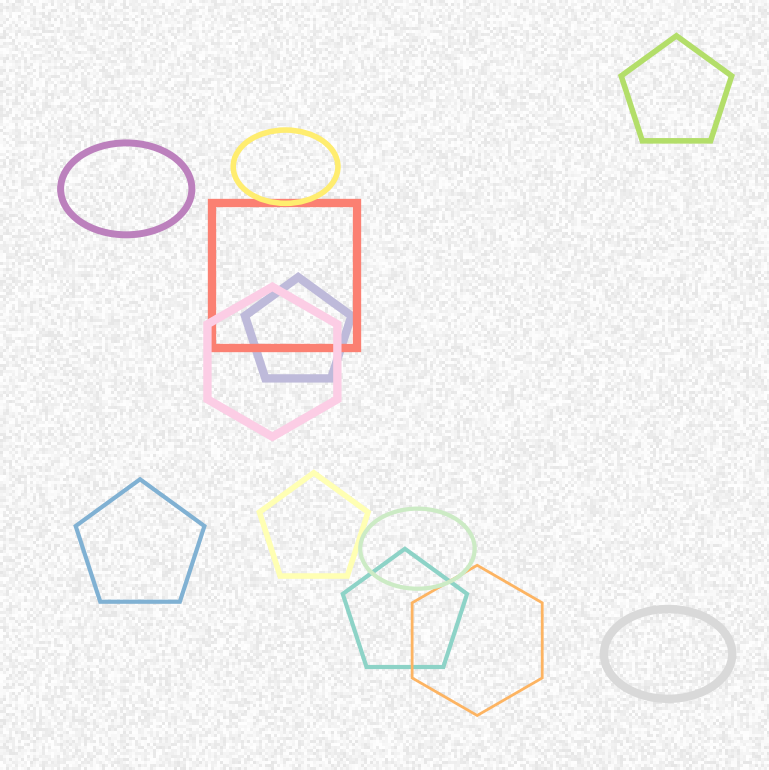[{"shape": "pentagon", "thickness": 1.5, "radius": 0.42, "center": [0.526, 0.202]}, {"shape": "pentagon", "thickness": 2, "radius": 0.37, "center": [0.407, 0.312]}, {"shape": "pentagon", "thickness": 3, "radius": 0.36, "center": [0.387, 0.567]}, {"shape": "square", "thickness": 3, "radius": 0.47, "center": [0.369, 0.643]}, {"shape": "pentagon", "thickness": 1.5, "radius": 0.44, "center": [0.182, 0.29]}, {"shape": "hexagon", "thickness": 1, "radius": 0.49, "center": [0.62, 0.168]}, {"shape": "pentagon", "thickness": 2, "radius": 0.38, "center": [0.878, 0.878]}, {"shape": "hexagon", "thickness": 3, "radius": 0.49, "center": [0.354, 0.53]}, {"shape": "oval", "thickness": 3, "radius": 0.42, "center": [0.868, 0.151]}, {"shape": "oval", "thickness": 2.5, "radius": 0.43, "center": [0.164, 0.755]}, {"shape": "oval", "thickness": 1.5, "radius": 0.37, "center": [0.542, 0.287]}, {"shape": "oval", "thickness": 2, "radius": 0.34, "center": [0.371, 0.784]}]